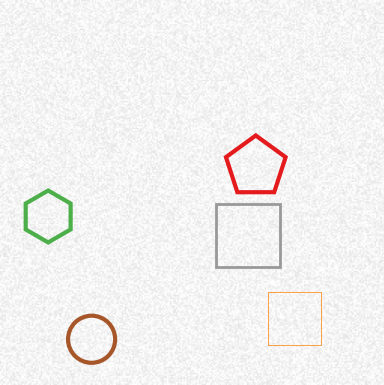[{"shape": "pentagon", "thickness": 3, "radius": 0.41, "center": [0.664, 0.567]}, {"shape": "hexagon", "thickness": 3, "radius": 0.34, "center": [0.125, 0.438]}, {"shape": "square", "thickness": 0.5, "radius": 0.34, "center": [0.765, 0.173]}, {"shape": "circle", "thickness": 3, "radius": 0.31, "center": [0.238, 0.119]}, {"shape": "square", "thickness": 2, "radius": 0.41, "center": [0.644, 0.389]}]